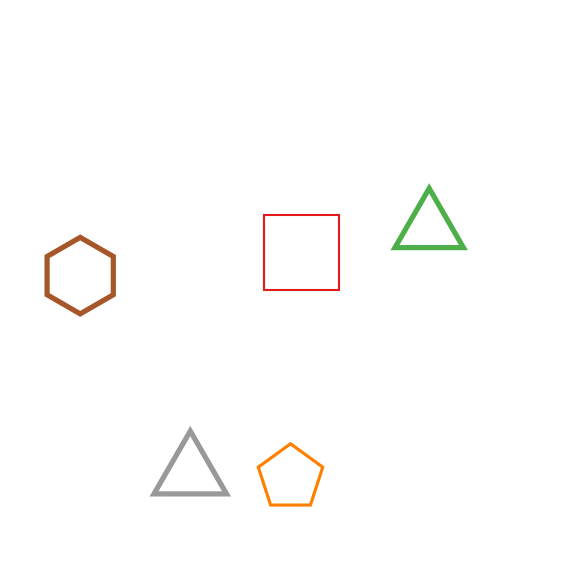[{"shape": "square", "thickness": 1, "radius": 0.32, "center": [0.523, 0.562]}, {"shape": "triangle", "thickness": 2.5, "radius": 0.34, "center": [0.743, 0.605]}, {"shape": "pentagon", "thickness": 1.5, "radius": 0.29, "center": [0.503, 0.172]}, {"shape": "hexagon", "thickness": 2.5, "radius": 0.33, "center": [0.139, 0.522]}, {"shape": "triangle", "thickness": 2.5, "radius": 0.36, "center": [0.329, 0.18]}]